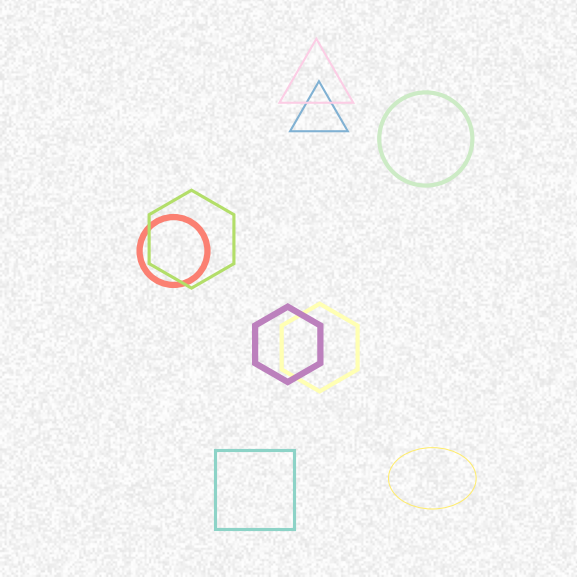[{"shape": "square", "thickness": 1.5, "radius": 0.34, "center": [0.441, 0.152]}, {"shape": "hexagon", "thickness": 2, "radius": 0.38, "center": [0.553, 0.397]}, {"shape": "circle", "thickness": 3, "radius": 0.29, "center": [0.3, 0.565]}, {"shape": "triangle", "thickness": 1, "radius": 0.29, "center": [0.552, 0.801]}, {"shape": "hexagon", "thickness": 1.5, "radius": 0.42, "center": [0.332, 0.585]}, {"shape": "triangle", "thickness": 1, "radius": 0.37, "center": [0.548, 0.858]}, {"shape": "hexagon", "thickness": 3, "radius": 0.33, "center": [0.498, 0.403]}, {"shape": "circle", "thickness": 2, "radius": 0.4, "center": [0.737, 0.758]}, {"shape": "oval", "thickness": 0.5, "radius": 0.38, "center": [0.749, 0.171]}]